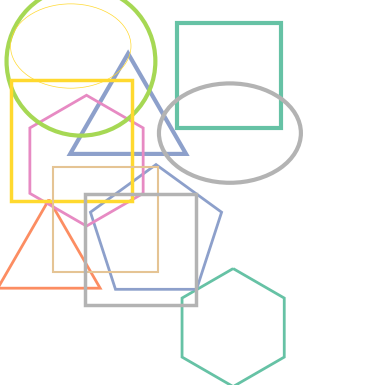[{"shape": "hexagon", "thickness": 2, "radius": 0.77, "center": [0.606, 0.149]}, {"shape": "square", "thickness": 3, "radius": 0.68, "center": [0.595, 0.804]}, {"shape": "triangle", "thickness": 2, "radius": 0.77, "center": [0.127, 0.328]}, {"shape": "pentagon", "thickness": 2, "radius": 0.9, "center": [0.405, 0.393]}, {"shape": "triangle", "thickness": 3, "radius": 0.87, "center": [0.333, 0.687]}, {"shape": "hexagon", "thickness": 2, "radius": 0.85, "center": [0.225, 0.583]}, {"shape": "circle", "thickness": 3, "radius": 0.97, "center": [0.21, 0.841]}, {"shape": "square", "thickness": 2.5, "radius": 0.79, "center": [0.186, 0.635]}, {"shape": "oval", "thickness": 0.5, "radius": 0.78, "center": [0.184, 0.88]}, {"shape": "square", "thickness": 1.5, "radius": 0.69, "center": [0.274, 0.43]}, {"shape": "oval", "thickness": 3, "radius": 0.92, "center": [0.597, 0.654]}, {"shape": "square", "thickness": 2.5, "radius": 0.72, "center": [0.365, 0.351]}]